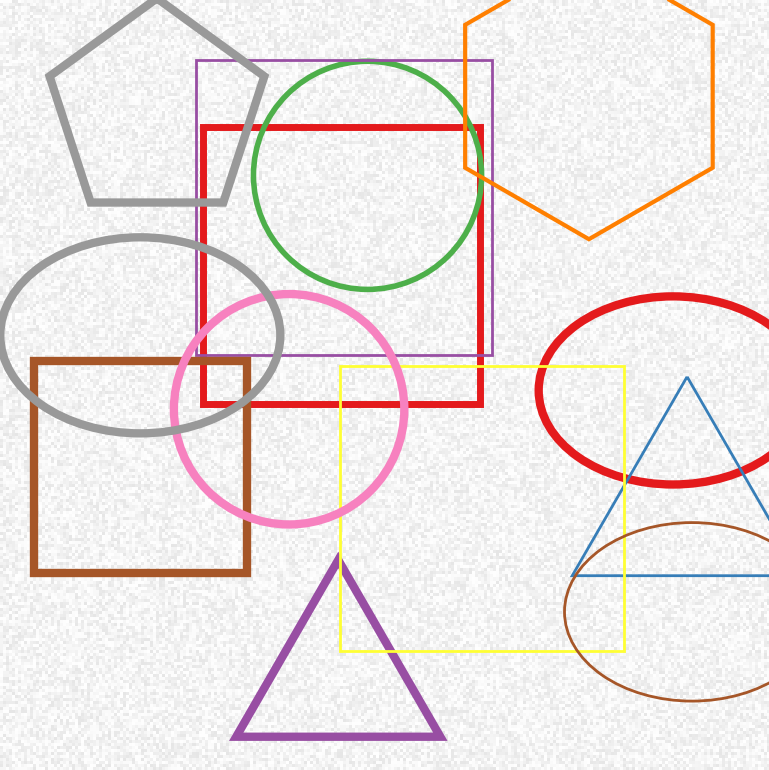[{"shape": "oval", "thickness": 3, "radius": 0.87, "center": [0.874, 0.493]}, {"shape": "square", "thickness": 2.5, "radius": 0.9, "center": [0.443, 0.655]}, {"shape": "triangle", "thickness": 1, "radius": 0.86, "center": [0.892, 0.338]}, {"shape": "circle", "thickness": 2, "radius": 0.74, "center": [0.477, 0.772]}, {"shape": "square", "thickness": 1, "radius": 0.96, "center": [0.446, 0.731]}, {"shape": "triangle", "thickness": 3, "radius": 0.77, "center": [0.439, 0.12]}, {"shape": "hexagon", "thickness": 1.5, "radius": 0.93, "center": [0.765, 0.875]}, {"shape": "square", "thickness": 1, "radius": 0.92, "center": [0.626, 0.339]}, {"shape": "square", "thickness": 3, "radius": 0.69, "center": [0.182, 0.393]}, {"shape": "oval", "thickness": 1, "radius": 0.83, "center": [0.899, 0.205]}, {"shape": "circle", "thickness": 3, "radius": 0.75, "center": [0.375, 0.469]}, {"shape": "oval", "thickness": 3, "radius": 0.91, "center": [0.182, 0.565]}, {"shape": "pentagon", "thickness": 3, "radius": 0.73, "center": [0.204, 0.856]}]